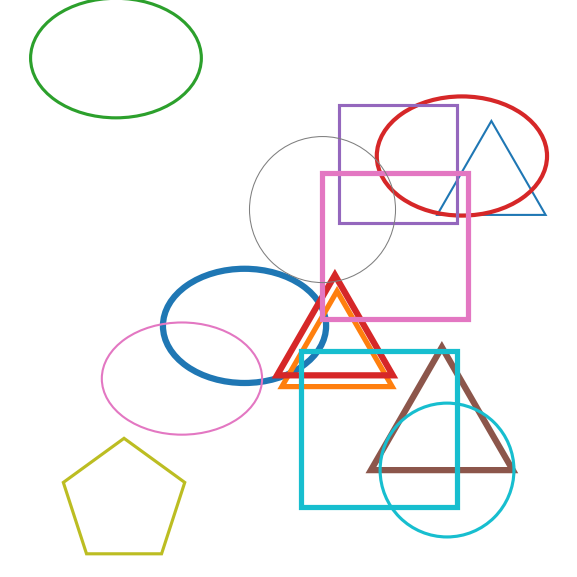[{"shape": "oval", "thickness": 3, "radius": 0.71, "center": [0.423, 0.435]}, {"shape": "triangle", "thickness": 1, "radius": 0.54, "center": [0.851, 0.681]}, {"shape": "triangle", "thickness": 2.5, "radius": 0.55, "center": [0.584, 0.385]}, {"shape": "oval", "thickness": 1.5, "radius": 0.74, "center": [0.201, 0.899]}, {"shape": "triangle", "thickness": 3, "radius": 0.58, "center": [0.58, 0.407]}, {"shape": "oval", "thickness": 2, "radius": 0.74, "center": [0.8, 0.729]}, {"shape": "square", "thickness": 1.5, "radius": 0.51, "center": [0.689, 0.715]}, {"shape": "triangle", "thickness": 3, "radius": 0.71, "center": [0.765, 0.256]}, {"shape": "oval", "thickness": 1, "radius": 0.69, "center": [0.315, 0.344]}, {"shape": "square", "thickness": 2.5, "radius": 0.63, "center": [0.683, 0.573]}, {"shape": "circle", "thickness": 0.5, "radius": 0.63, "center": [0.558, 0.636]}, {"shape": "pentagon", "thickness": 1.5, "radius": 0.55, "center": [0.215, 0.13]}, {"shape": "square", "thickness": 2.5, "radius": 0.67, "center": [0.656, 0.257]}, {"shape": "circle", "thickness": 1.5, "radius": 0.58, "center": [0.774, 0.185]}]